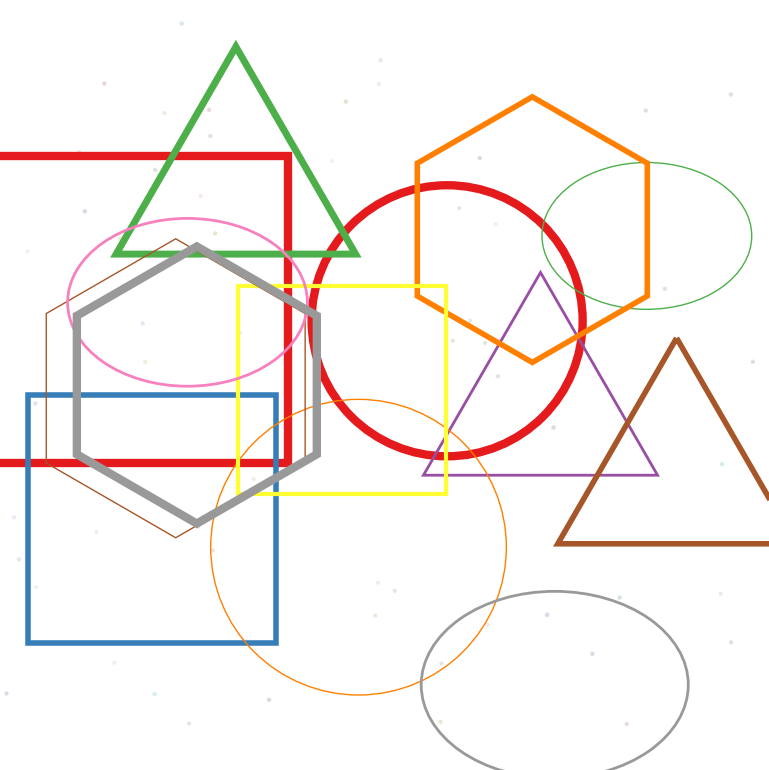[{"shape": "circle", "thickness": 3, "radius": 0.88, "center": [0.581, 0.583]}, {"shape": "square", "thickness": 3, "radius": 1.0, "center": [0.175, 0.598]}, {"shape": "square", "thickness": 2, "radius": 0.81, "center": [0.198, 0.326]}, {"shape": "oval", "thickness": 0.5, "radius": 0.68, "center": [0.84, 0.694]}, {"shape": "triangle", "thickness": 2.5, "radius": 0.9, "center": [0.306, 0.76]}, {"shape": "triangle", "thickness": 1, "radius": 0.88, "center": [0.702, 0.471]}, {"shape": "circle", "thickness": 0.5, "radius": 0.96, "center": [0.466, 0.289]}, {"shape": "hexagon", "thickness": 2, "radius": 0.86, "center": [0.691, 0.702]}, {"shape": "square", "thickness": 1.5, "radius": 0.68, "center": [0.444, 0.493]}, {"shape": "hexagon", "thickness": 0.5, "radius": 0.97, "center": [0.228, 0.496]}, {"shape": "triangle", "thickness": 2, "radius": 0.89, "center": [0.879, 0.383]}, {"shape": "oval", "thickness": 1, "radius": 0.78, "center": [0.243, 0.607]}, {"shape": "hexagon", "thickness": 3, "radius": 0.9, "center": [0.256, 0.5]}, {"shape": "oval", "thickness": 1, "radius": 0.87, "center": [0.72, 0.111]}]